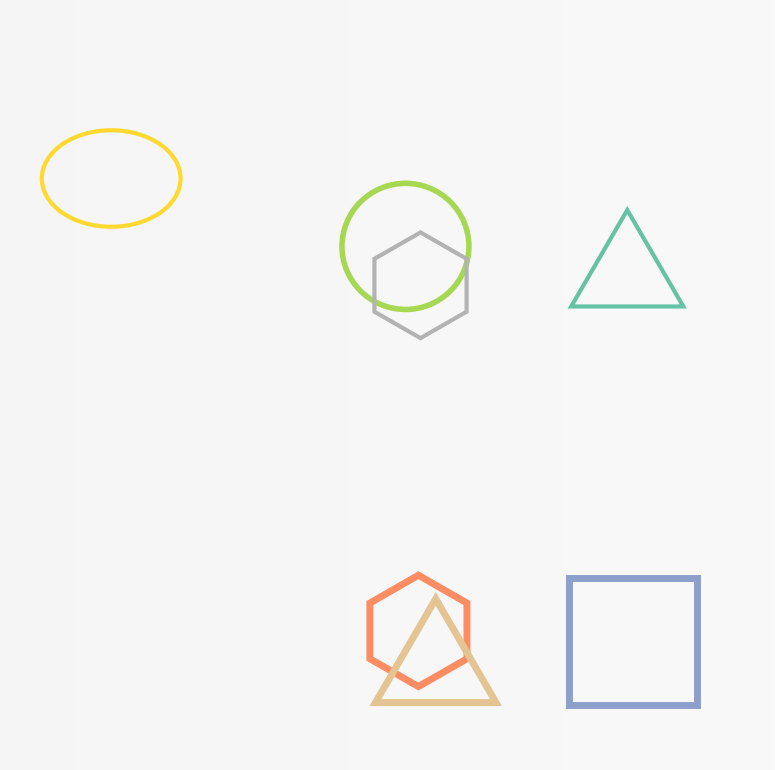[{"shape": "triangle", "thickness": 1.5, "radius": 0.42, "center": [0.809, 0.644]}, {"shape": "hexagon", "thickness": 2.5, "radius": 0.36, "center": [0.54, 0.181]}, {"shape": "square", "thickness": 2.5, "radius": 0.41, "center": [0.817, 0.167]}, {"shape": "circle", "thickness": 2, "radius": 0.41, "center": [0.523, 0.68]}, {"shape": "oval", "thickness": 1.5, "radius": 0.45, "center": [0.143, 0.768]}, {"shape": "triangle", "thickness": 2.5, "radius": 0.45, "center": [0.562, 0.132]}, {"shape": "hexagon", "thickness": 1.5, "radius": 0.34, "center": [0.543, 0.63]}]